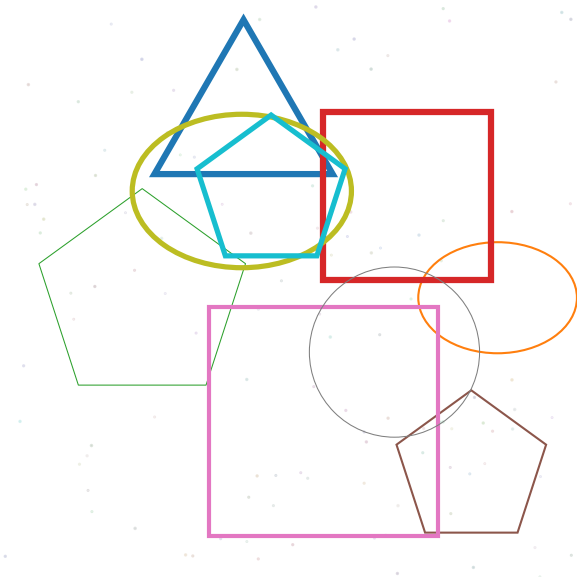[{"shape": "triangle", "thickness": 3, "radius": 0.89, "center": [0.422, 0.787]}, {"shape": "oval", "thickness": 1, "radius": 0.69, "center": [0.862, 0.484]}, {"shape": "pentagon", "thickness": 0.5, "radius": 0.94, "center": [0.246, 0.484]}, {"shape": "square", "thickness": 3, "radius": 0.73, "center": [0.704, 0.659]}, {"shape": "pentagon", "thickness": 1, "radius": 0.68, "center": [0.816, 0.187]}, {"shape": "square", "thickness": 2, "radius": 0.99, "center": [0.56, 0.269]}, {"shape": "circle", "thickness": 0.5, "radius": 0.74, "center": [0.683, 0.389]}, {"shape": "oval", "thickness": 2.5, "radius": 0.95, "center": [0.419, 0.668]}, {"shape": "pentagon", "thickness": 2.5, "radius": 0.67, "center": [0.469, 0.665]}]